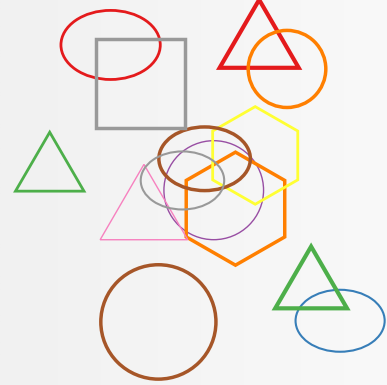[{"shape": "triangle", "thickness": 3, "radius": 0.59, "center": [0.669, 0.883]}, {"shape": "oval", "thickness": 2, "radius": 0.64, "center": [0.285, 0.883]}, {"shape": "oval", "thickness": 1.5, "radius": 0.57, "center": [0.878, 0.167]}, {"shape": "triangle", "thickness": 3, "radius": 0.54, "center": [0.803, 0.253]}, {"shape": "triangle", "thickness": 2, "radius": 0.51, "center": [0.128, 0.555]}, {"shape": "circle", "thickness": 1, "radius": 0.64, "center": [0.552, 0.506]}, {"shape": "hexagon", "thickness": 2.5, "radius": 0.73, "center": [0.608, 0.458]}, {"shape": "circle", "thickness": 2.5, "radius": 0.5, "center": [0.741, 0.821]}, {"shape": "hexagon", "thickness": 2, "radius": 0.63, "center": [0.659, 0.596]}, {"shape": "oval", "thickness": 2.5, "radius": 0.59, "center": [0.528, 0.588]}, {"shape": "circle", "thickness": 2.5, "radius": 0.74, "center": [0.409, 0.164]}, {"shape": "triangle", "thickness": 1, "radius": 0.65, "center": [0.371, 0.443]}, {"shape": "oval", "thickness": 1.5, "radius": 0.54, "center": [0.471, 0.531]}, {"shape": "square", "thickness": 2.5, "radius": 0.57, "center": [0.362, 0.783]}]